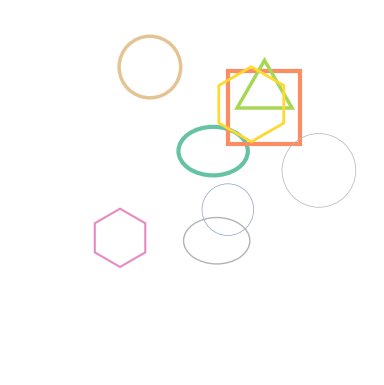[{"shape": "oval", "thickness": 3, "radius": 0.45, "center": [0.554, 0.607]}, {"shape": "square", "thickness": 3, "radius": 0.47, "center": [0.686, 0.721]}, {"shape": "circle", "thickness": 0.5, "radius": 0.34, "center": [0.592, 0.455]}, {"shape": "hexagon", "thickness": 1.5, "radius": 0.38, "center": [0.312, 0.382]}, {"shape": "triangle", "thickness": 2.5, "radius": 0.41, "center": [0.687, 0.761]}, {"shape": "hexagon", "thickness": 2, "radius": 0.49, "center": [0.653, 0.729]}, {"shape": "circle", "thickness": 2.5, "radius": 0.4, "center": [0.389, 0.826]}, {"shape": "oval", "thickness": 1, "radius": 0.43, "center": [0.563, 0.375]}, {"shape": "circle", "thickness": 0.5, "radius": 0.48, "center": [0.828, 0.557]}]